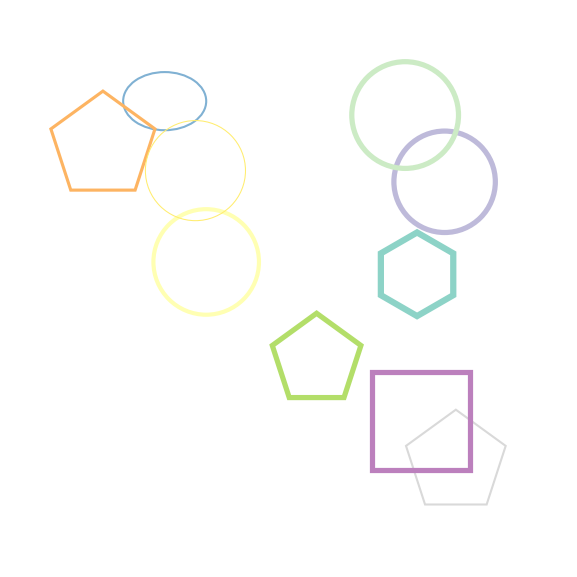[{"shape": "hexagon", "thickness": 3, "radius": 0.36, "center": [0.722, 0.524]}, {"shape": "circle", "thickness": 2, "radius": 0.46, "center": [0.357, 0.546]}, {"shape": "circle", "thickness": 2.5, "radius": 0.44, "center": [0.77, 0.684]}, {"shape": "oval", "thickness": 1, "radius": 0.36, "center": [0.285, 0.824]}, {"shape": "pentagon", "thickness": 1.5, "radius": 0.47, "center": [0.178, 0.747]}, {"shape": "pentagon", "thickness": 2.5, "radius": 0.4, "center": [0.548, 0.376]}, {"shape": "pentagon", "thickness": 1, "radius": 0.45, "center": [0.789, 0.199]}, {"shape": "square", "thickness": 2.5, "radius": 0.43, "center": [0.73, 0.271]}, {"shape": "circle", "thickness": 2.5, "radius": 0.46, "center": [0.702, 0.8]}, {"shape": "circle", "thickness": 0.5, "radius": 0.43, "center": [0.338, 0.704]}]